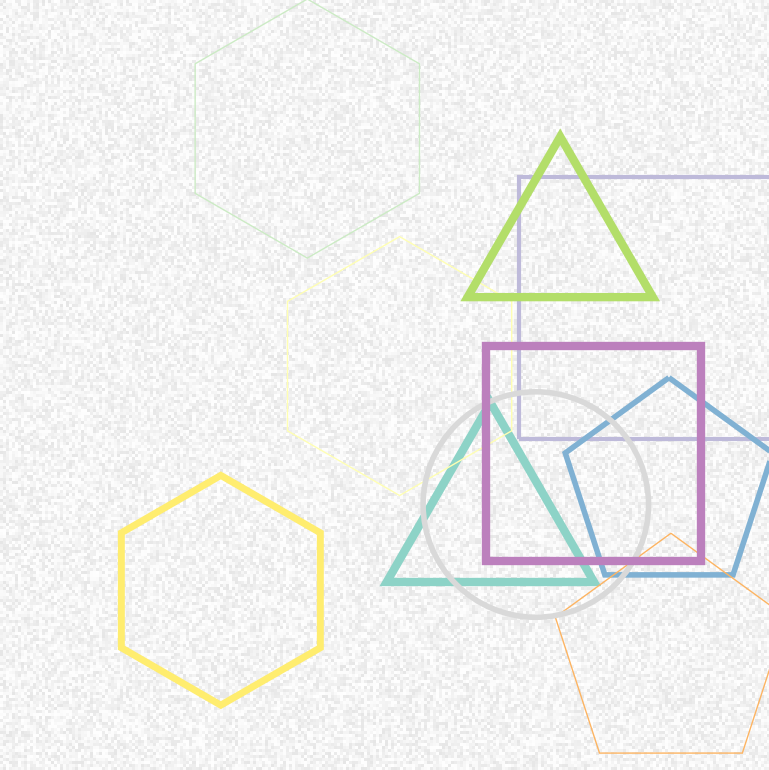[{"shape": "triangle", "thickness": 3, "radius": 0.78, "center": [0.637, 0.322]}, {"shape": "hexagon", "thickness": 0.5, "radius": 0.84, "center": [0.519, 0.525]}, {"shape": "square", "thickness": 1.5, "radius": 0.85, "center": [0.845, 0.6]}, {"shape": "pentagon", "thickness": 2, "radius": 0.71, "center": [0.869, 0.368]}, {"shape": "pentagon", "thickness": 0.5, "radius": 0.79, "center": [0.871, 0.15]}, {"shape": "triangle", "thickness": 3, "radius": 0.69, "center": [0.728, 0.684]}, {"shape": "circle", "thickness": 2, "radius": 0.73, "center": [0.696, 0.345]}, {"shape": "square", "thickness": 3, "radius": 0.7, "center": [0.771, 0.411]}, {"shape": "hexagon", "thickness": 0.5, "radius": 0.84, "center": [0.399, 0.833]}, {"shape": "hexagon", "thickness": 2.5, "radius": 0.75, "center": [0.287, 0.233]}]